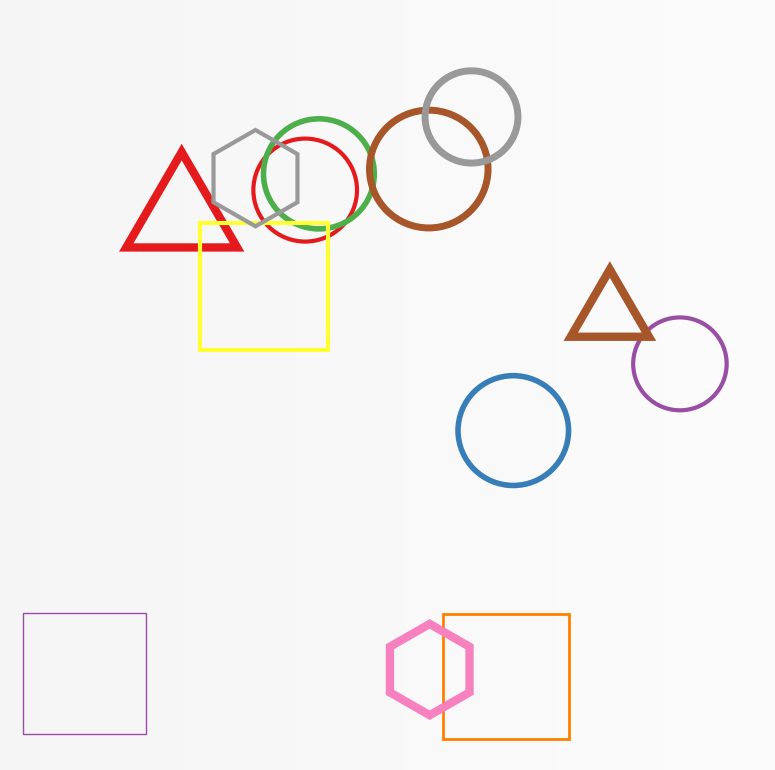[{"shape": "triangle", "thickness": 3, "radius": 0.41, "center": [0.234, 0.72]}, {"shape": "circle", "thickness": 1.5, "radius": 0.33, "center": [0.394, 0.753]}, {"shape": "circle", "thickness": 2, "radius": 0.36, "center": [0.662, 0.441]}, {"shape": "circle", "thickness": 2, "radius": 0.36, "center": [0.411, 0.774]}, {"shape": "circle", "thickness": 1.5, "radius": 0.3, "center": [0.877, 0.527]}, {"shape": "square", "thickness": 0.5, "radius": 0.4, "center": [0.109, 0.125]}, {"shape": "square", "thickness": 1, "radius": 0.41, "center": [0.653, 0.121]}, {"shape": "square", "thickness": 1.5, "radius": 0.41, "center": [0.341, 0.628]}, {"shape": "triangle", "thickness": 3, "radius": 0.29, "center": [0.787, 0.592]}, {"shape": "circle", "thickness": 2.5, "radius": 0.38, "center": [0.553, 0.78]}, {"shape": "hexagon", "thickness": 3, "radius": 0.3, "center": [0.554, 0.13]}, {"shape": "hexagon", "thickness": 1.5, "radius": 0.31, "center": [0.33, 0.769]}, {"shape": "circle", "thickness": 2.5, "radius": 0.3, "center": [0.608, 0.848]}]